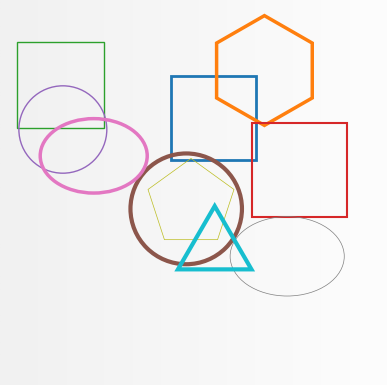[{"shape": "square", "thickness": 2, "radius": 0.55, "center": [0.552, 0.693]}, {"shape": "hexagon", "thickness": 2.5, "radius": 0.71, "center": [0.682, 0.817]}, {"shape": "square", "thickness": 1, "radius": 0.56, "center": [0.157, 0.78]}, {"shape": "square", "thickness": 1.5, "radius": 0.61, "center": [0.772, 0.559]}, {"shape": "circle", "thickness": 1, "radius": 0.57, "center": [0.162, 0.664]}, {"shape": "circle", "thickness": 3, "radius": 0.72, "center": [0.481, 0.458]}, {"shape": "oval", "thickness": 2.5, "radius": 0.69, "center": [0.242, 0.595]}, {"shape": "oval", "thickness": 0.5, "radius": 0.74, "center": [0.741, 0.334]}, {"shape": "pentagon", "thickness": 0.5, "radius": 0.58, "center": [0.493, 0.472]}, {"shape": "triangle", "thickness": 3, "radius": 0.55, "center": [0.554, 0.355]}]